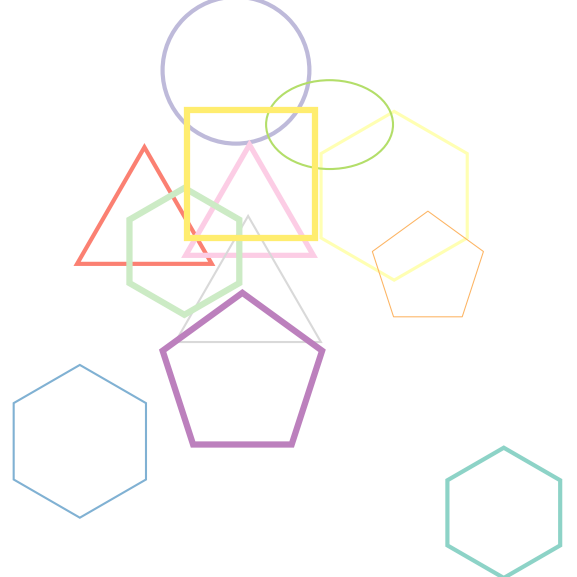[{"shape": "hexagon", "thickness": 2, "radius": 0.56, "center": [0.872, 0.111]}, {"shape": "hexagon", "thickness": 1.5, "radius": 0.73, "center": [0.683, 0.66]}, {"shape": "circle", "thickness": 2, "radius": 0.64, "center": [0.409, 0.878]}, {"shape": "triangle", "thickness": 2, "radius": 0.67, "center": [0.25, 0.61]}, {"shape": "hexagon", "thickness": 1, "radius": 0.66, "center": [0.138, 0.235]}, {"shape": "pentagon", "thickness": 0.5, "radius": 0.51, "center": [0.741, 0.532]}, {"shape": "oval", "thickness": 1, "radius": 0.55, "center": [0.571, 0.783]}, {"shape": "triangle", "thickness": 2.5, "radius": 0.64, "center": [0.432, 0.621]}, {"shape": "triangle", "thickness": 1, "radius": 0.73, "center": [0.43, 0.48]}, {"shape": "pentagon", "thickness": 3, "radius": 0.73, "center": [0.42, 0.347]}, {"shape": "hexagon", "thickness": 3, "radius": 0.55, "center": [0.319, 0.564]}, {"shape": "square", "thickness": 3, "radius": 0.55, "center": [0.434, 0.698]}]